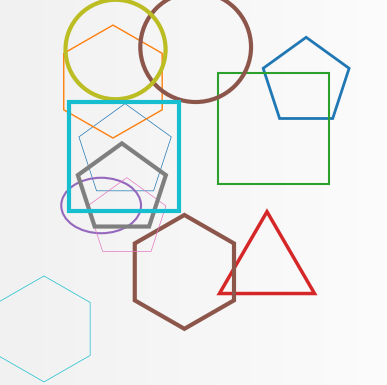[{"shape": "pentagon", "thickness": 2, "radius": 0.58, "center": [0.79, 0.787]}, {"shape": "pentagon", "thickness": 0.5, "radius": 0.63, "center": [0.323, 0.606]}, {"shape": "hexagon", "thickness": 1, "radius": 0.73, "center": [0.292, 0.788]}, {"shape": "square", "thickness": 1.5, "radius": 0.72, "center": [0.706, 0.666]}, {"shape": "triangle", "thickness": 2.5, "radius": 0.71, "center": [0.689, 0.308]}, {"shape": "oval", "thickness": 1.5, "radius": 0.51, "center": [0.261, 0.466]}, {"shape": "hexagon", "thickness": 3, "radius": 0.74, "center": [0.476, 0.294]}, {"shape": "circle", "thickness": 3, "radius": 0.71, "center": [0.505, 0.878]}, {"shape": "pentagon", "thickness": 0.5, "radius": 0.53, "center": [0.327, 0.432]}, {"shape": "pentagon", "thickness": 3, "radius": 0.6, "center": [0.315, 0.508]}, {"shape": "circle", "thickness": 3, "radius": 0.65, "center": [0.298, 0.871]}, {"shape": "hexagon", "thickness": 0.5, "radius": 0.69, "center": [0.113, 0.146]}, {"shape": "square", "thickness": 3, "radius": 0.71, "center": [0.32, 0.594]}]